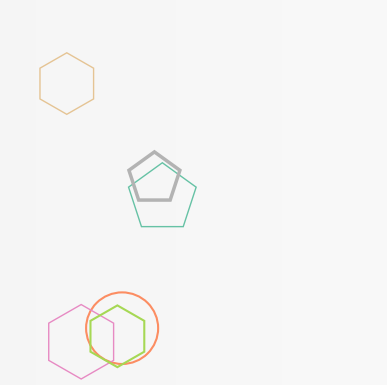[{"shape": "pentagon", "thickness": 1, "radius": 0.46, "center": [0.419, 0.486]}, {"shape": "circle", "thickness": 1.5, "radius": 0.46, "center": [0.315, 0.148]}, {"shape": "hexagon", "thickness": 1, "radius": 0.48, "center": [0.209, 0.112]}, {"shape": "hexagon", "thickness": 1.5, "radius": 0.4, "center": [0.303, 0.127]}, {"shape": "hexagon", "thickness": 1, "radius": 0.4, "center": [0.172, 0.783]}, {"shape": "pentagon", "thickness": 2.5, "radius": 0.35, "center": [0.399, 0.536]}]